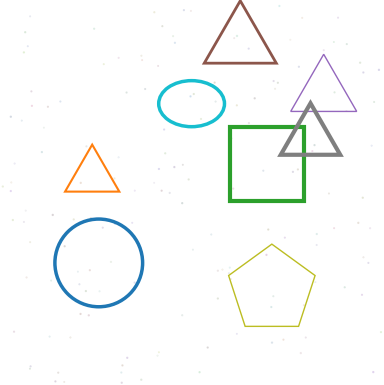[{"shape": "circle", "thickness": 2.5, "radius": 0.57, "center": [0.257, 0.317]}, {"shape": "triangle", "thickness": 1.5, "radius": 0.41, "center": [0.239, 0.543]}, {"shape": "square", "thickness": 3, "radius": 0.48, "center": [0.694, 0.574]}, {"shape": "triangle", "thickness": 1, "radius": 0.49, "center": [0.841, 0.76]}, {"shape": "triangle", "thickness": 2, "radius": 0.54, "center": [0.624, 0.89]}, {"shape": "triangle", "thickness": 3, "radius": 0.45, "center": [0.806, 0.643]}, {"shape": "pentagon", "thickness": 1, "radius": 0.59, "center": [0.706, 0.248]}, {"shape": "oval", "thickness": 2.5, "radius": 0.43, "center": [0.498, 0.731]}]